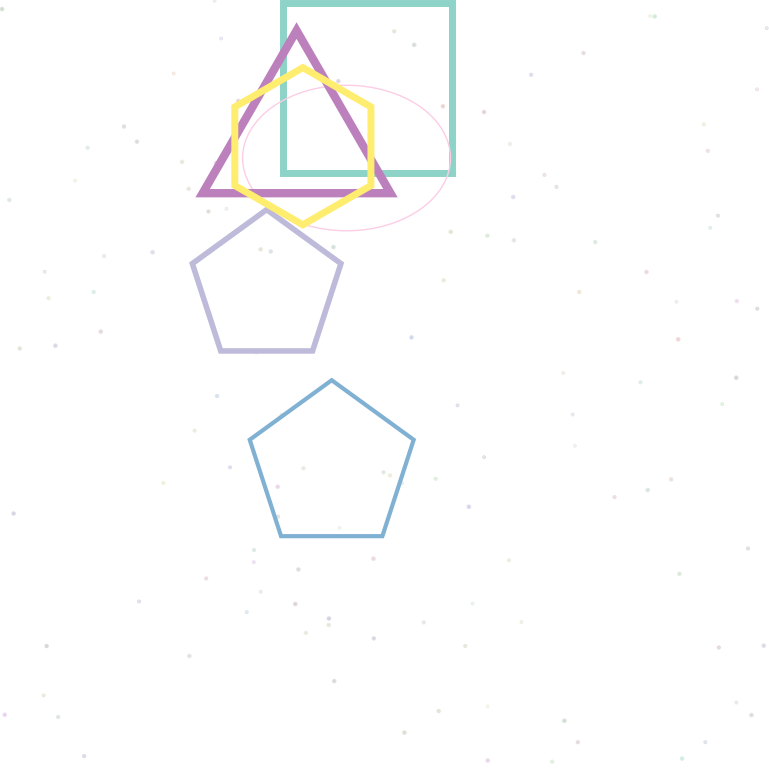[{"shape": "square", "thickness": 2.5, "radius": 0.55, "center": [0.477, 0.885]}, {"shape": "pentagon", "thickness": 2, "radius": 0.51, "center": [0.346, 0.626]}, {"shape": "pentagon", "thickness": 1.5, "radius": 0.56, "center": [0.431, 0.394]}, {"shape": "oval", "thickness": 0.5, "radius": 0.67, "center": [0.45, 0.795]}, {"shape": "triangle", "thickness": 3, "radius": 0.7, "center": [0.385, 0.82]}, {"shape": "hexagon", "thickness": 2.5, "radius": 0.51, "center": [0.393, 0.81]}]